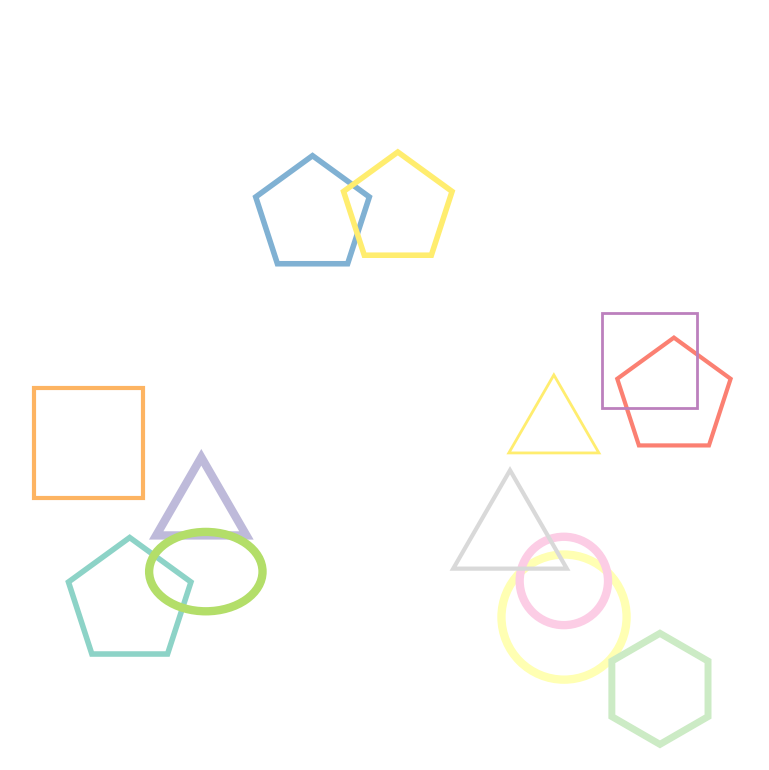[{"shape": "pentagon", "thickness": 2, "radius": 0.42, "center": [0.168, 0.218]}, {"shape": "circle", "thickness": 3, "radius": 0.41, "center": [0.733, 0.199]}, {"shape": "triangle", "thickness": 3, "radius": 0.34, "center": [0.261, 0.338]}, {"shape": "pentagon", "thickness": 1.5, "radius": 0.39, "center": [0.875, 0.484]}, {"shape": "pentagon", "thickness": 2, "radius": 0.39, "center": [0.406, 0.72]}, {"shape": "square", "thickness": 1.5, "radius": 0.35, "center": [0.115, 0.425]}, {"shape": "oval", "thickness": 3, "radius": 0.37, "center": [0.267, 0.258]}, {"shape": "circle", "thickness": 3, "radius": 0.29, "center": [0.732, 0.246]}, {"shape": "triangle", "thickness": 1.5, "radius": 0.43, "center": [0.662, 0.304]}, {"shape": "square", "thickness": 1, "radius": 0.31, "center": [0.844, 0.532]}, {"shape": "hexagon", "thickness": 2.5, "radius": 0.36, "center": [0.857, 0.105]}, {"shape": "triangle", "thickness": 1, "radius": 0.34, "center": [0.719, 0.446]}, {"shape": "pentagon", "thickness": 2, "radius": 0.37, "center": [0.517, 0.728]}]